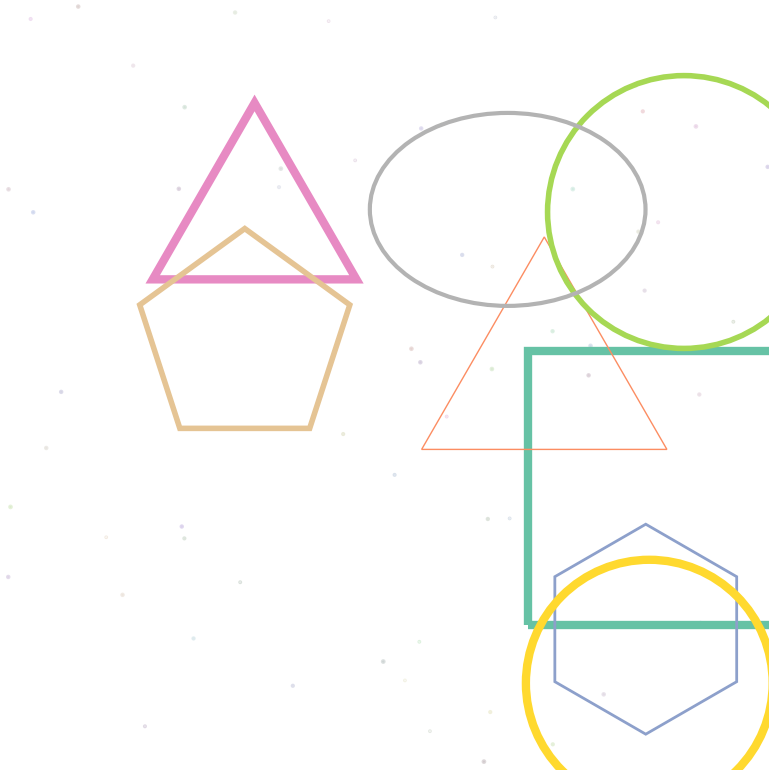[{"shape": "square", "thickness": 3, "radius": 0.89, "center": [0.863, 0.366]}, {"shape": "triangle", "thickness": 0.5, "radius": 0.92, "center": [0.707, 0.508]}, {"shape": "hexagon", "thickness": 1, "radius": 0.68, "center": [0.839, 0.183]}, {"shape": "triangle", "thickness": 3, "radius": 0.76, "center": [0.331, 0.714]}, {"shape": "circle", "thickness": 2, "radius": 0.89, "center": [0.888, 0.725]}, {"shape": "circle", "thickness": 3, "radius": 0.8, "center": [0.843, 0.113]}, {"shape": "pentagon", "thickness": 2, "radius": 0.72, "center": [0.318, 0.56]}, {"shape": "oval", "thickness": 1.5, "radius": 0.9, "center": [0.659, 0.728]}]